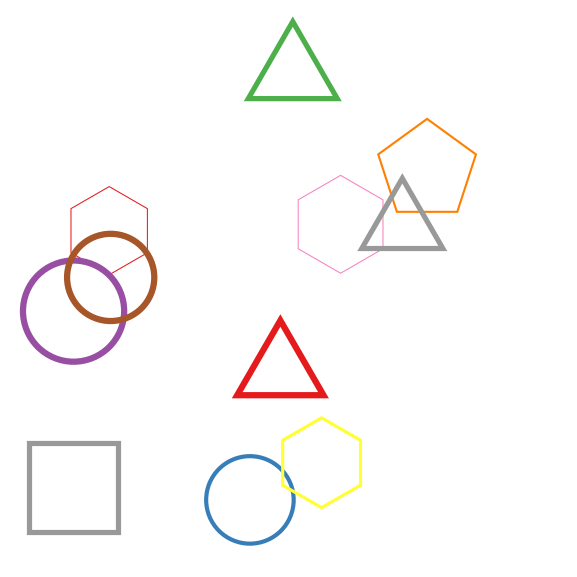[{"shape": "triangle", "thickness": 3, "radius": 0.43, "center": [0.485, 0.358]}, {"shape": "hexagon", "thickness": 0.5, "radius": 0.38, "center": [0.189, 0.6]}, {"shape": "circle", "thickness": 2, "radius": 0.38, "center": [0.433, 0.133]}, {"shape": "triangle", "thickness": 2.5, "radius": 0.44, "center": [0.507, 0.873]}, {"shape": "circle", "thickness": 3, "radius": 0.44, "center": [0.127, 0.46]}, {"shape": "pentagon", "thickness": 1, "radius": 0.44, "center": [0.74, 0.704]}, {"shape": "hexagon", "thickness": 1.5, "radius": 0.39, "center": [0.557, 0.198]}, {"shape": "circle", "thickness": 3, "radius": 0.38, "center": [0.192, 0.519]}, {"shape": "hexagon", "thickness": 0.5, "radius": 0.42, "center": [0.59, 0.611]}, {"shape": "square", "thickness": 2.5, "radius": 0.38, "center": [0.128, 0.155]}, {"shape": "triangle", "thickness": 2.5, "radius": 0.41, "center": [0.697, 0.609]}]